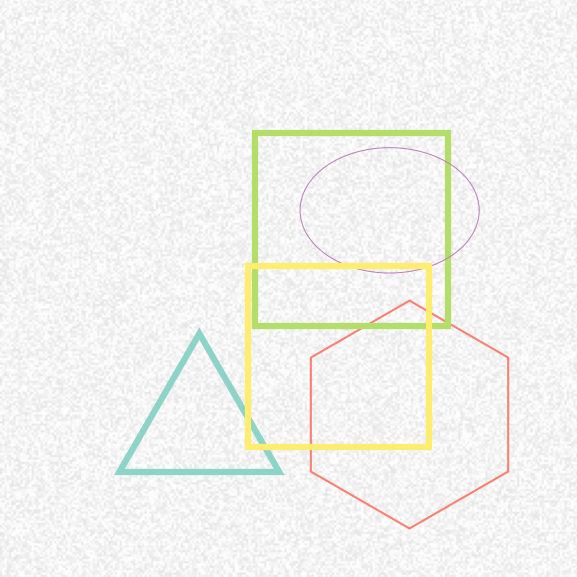[{"shape": "triangle", "thickness": 3, "radius": 0.8, "center": [0.345, 0.262]}, {"shape": "hexagon", "thickness": 1, "radius": 0.99, "center": [0.709, 0.281]}, {"shape": "square", "thickness": 3, "radius": 0.83, "center": [0.609, 0.602]}, {"shape": "oval", "thickness": 0.5, "radius": 0.78, "center": [0.675, 0.635]}, {"shape": "square", "thickness": 3, "radius": 0.78, "center": [0.587, 0.381]}]